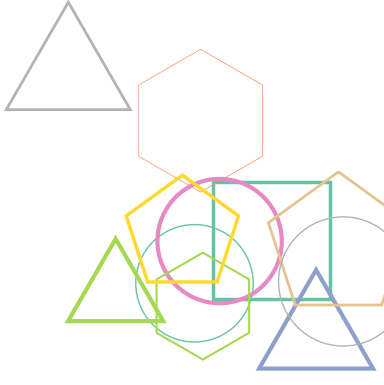[{"shape": "circle", "thickness": 1, "radius": 0.76, "center": [0.505, 0.264]}, {"shape": "square", "thickness": 2.5, "radius": 0.76, "center": [0.704, 0.376]}, {"shape": "hexagon", "thickness": 0.5, "radius": 0.93, "center": [0.521, 0.687]}, {"shape": "triangle", "thickness": 3, "radius": 0.85, "center": [0.821, 0.128]}, {"shape": "circle", "thickness": 3, "radius": 0.81, "center": [0.57, 0.374]}, {"shape": "hexagon", "thickness": 1.5, "radius": 0.69, "center": [0.527, 0.205]}, {"shape": "triangle", "thickness": 3, "radius": 0.71, "center": [0.3, 0.237]}, {"shape": "pentagon", "thickness": 2.5, "radius": 0.77, "center": [0.474, 0.392]}, {"shape": "pentagon", "thickness": 2, "radius": 0.96, "center": [0.879, 0.362]}, {"shape": "triangle", "thickness": 2, "radius": 0.93, "center": [0.177, 0.808]}, {"shape": "circle", "thickness": 1, "radius": 0.84, "center": [0.891, 0.269]}]